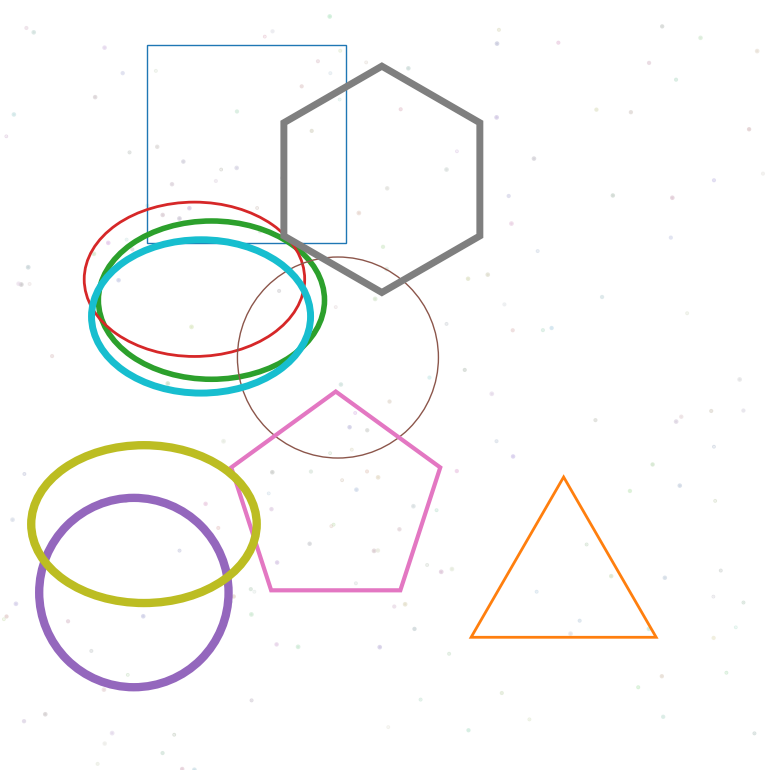[{"shape": "square", "thickness": 0.5, "radius": 0.65, "center": [0.32, 0.813]}, {"shape": "triangle", "thickness": 1, "radius": 0.69, "center": [0.732, 0.242]}, {"shape": "oval", "thickness": 2, "radius": 0.73, "center": [0.275, 0.61]}, {"shape": "oval", "thickness": 1, "radius": 0.72, "center": [0.253, 0.637]}, {"shape": "circle", "thickness": 3, "radius": 0.61, "center": [0.174, 0.23]}, {"shape": "circle", "thickness": 0.5, "radius": 0.65, "center": [0.439, 0.536]}, {"shape": "pentagon", "thickness": 1.5, "radius": 0.71, "center": [0.436, 0.349]}, {"shape": "hexagon", "thickness": 2.5, "radius": 0.73, "center": [0.496, 0.767]}, {"shape": "oval", "thickness": 3, "radius": 0.73, "center": [0.187, 0.319]}, {"shape": "oval", "thickness": 2.5, "radius": 0.71, "center": [0.261, 0.589]}]